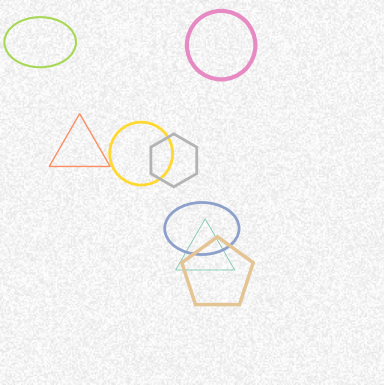[{"shape": "triangle", "thickness": 0.5, "radius": 0.44, "center": [0.533, 0.343]}, {"shape": "triangle", "thickness": 1, "radius": 0.46, "center": [0.207, 0.613]}, {"shape": "oval", "thickness": 2, "radius": 0.48, "center": [0.524, 0.406]}, {"shape": "circle", "thickness": 3, "radius": 0.44, "center": [0.574, 0.883]}, {"shape": "oval", "thickness": 1.5, "radius": 0.46, "center": [0.104, 0.89]}, {"shape": "circle", "thickness": 2, "radius": 0.41, "center": [0.367, 0.601]}, {"shape": "pentagon", "thickness": 2.5, "radius": 0.49, "center": [0.565, 0.288]}, {"shape": "hexagon", "thickness": 2, "radius": 0.34, "center": [0.451, 0.583]}]